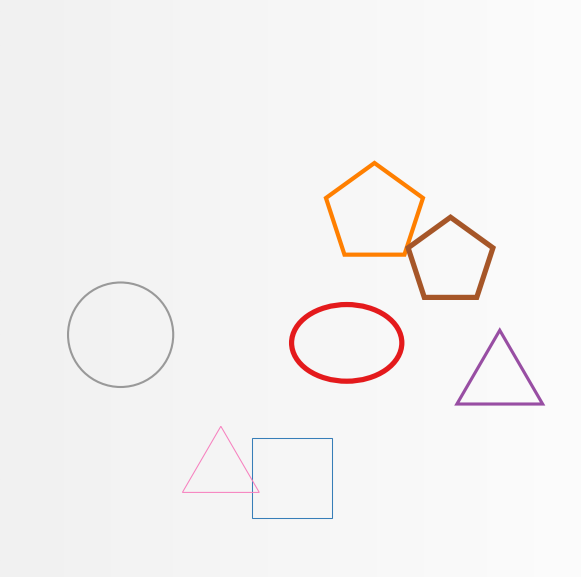[{"shape": "oval", "thickness": 2.5, "radius": 0.47, "center": [0.596, 0.405]}, {"shape": "square", "thickness": 0.5, "radius": 0.34, "center": [0.503, 0.172]}, {"shape": "triangle", "thickness": 1.5, "radius": 0.43, "center": [0.86, 0.342]}, {"shape": "pentagon", "thickness": 2, "radius": 0.44, "center": [0.644, 0.629]}, {"shape": "pentagon", "thickness": 2.5, "radius": 0.38, "center": [0.775, 0.546]}, {"shape": "triangle", "thickness": 0.5, "radius": 0.38, "center": [0.38, 0.185]}, {"shape": "circle", "thickness": 1, "radius": 0.45, "center": [0.208, 0.419]}]